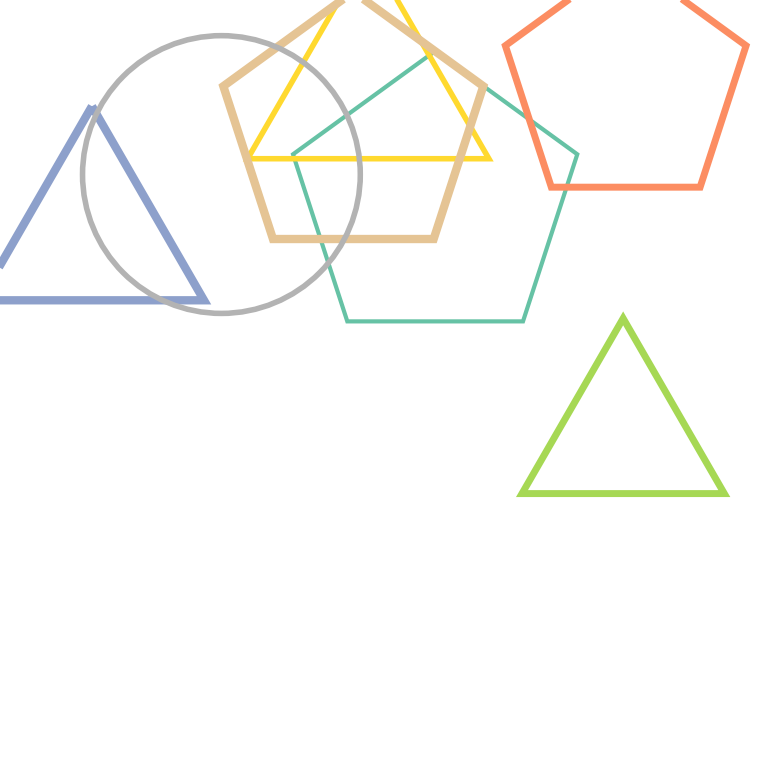[{"shape": "pentagon", "thickness": 1.5, "radius": 0.97, "center": [0.565, 0.74]}, {"shape": "pentagon", "thickness": 2.5, "radius": 0.82, "center": [0.813, 0.89]}, {"shape": "triangle", "thickness": 3, "radius": 0.84, "center": [0.119, 0.694]}, {"shape": "triangle", "thickness": 2.5, "radius": 0.76, "center": [0.809, 0.435]}, {"shape": "triangle", "thickness": 2, "radius": 0.9, "center": [0.478, 0.884]}, {"shape": "pentagon", "thickness": 3, "radius": 0.89, "center": [0.459, 0.833]}, {"shape": "circle", "thickness": 2, "radius": 0.9, "center": [0.288, 0.773]}]